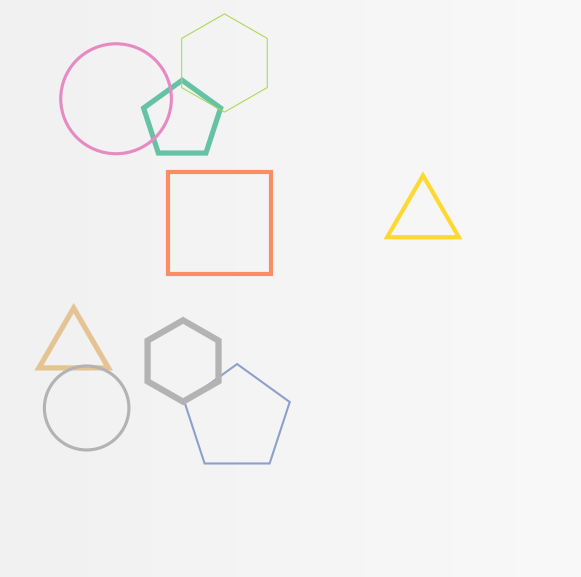[{"shape": "pentagon", "thickness": 2.5, "radius": 0.35, "center": [0.313, 0.791]}, {"shape": "square", "thickness": 2, "radius": 0.44, "center": [0.378, 0.613]}, {"shape": "pentagon", "thickness": 1, "radius": 0.48, "center": [0.408, 0.274]}, {"shape": "circle", "thickness": 1.5, "radius": 0.48, "center": [0.2, 0.828]}, {"shape": "hexagon", "thickness": 0.5, "radius": 0.43, "center": [0.386, 0.89]}, {"shape": "triangle", "thickness": 2, "radius": 0.36, "center": [0.728, 0.624]}, {"shape": "triangle", "thickness": 2.5, "radius": 0.35, "center": [0.127, 0.397]}, {"shape": "circle", "thickness": 1.5, "radius": 0.36, "center": [0.149, 0.293]}, {"shape": "hexagon", "thickness": 3, "radius": 0.35, "center": [0.315, 0.374]}]